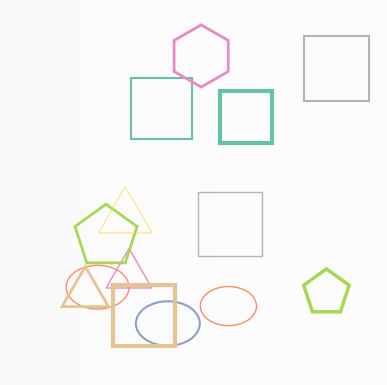[{"shape": "square", "thickness": 1.5, "radius": 0.4, "center": [0.416, 0.718]}, {"shape": "square", "thickness": 3, "radius": 0.34, "center": [0.635, 0.695]}, {"shape": "oval", "thickness": 1, "radius": 0.41, "center": [0.252, 0.254]}, {"shape": "oval", "thickness": 1, "radius": 0.36, "center": [0.59, 0.205]}, {"shape": "oval", "thickness": 1.5, "radius": 0.41, "center": [0.433, 0.16]}, {"shape": "hexagon", "thickness": 2, "radius": 0.4, "center": [0.519, 0.855]}, {"shape": "triangle", "thickness": 1, "radius": 0.34, "center": [0.333, 0.286]}, {"shape": "pentagon", "thickness": 2, "radius": 0.42, "center": [0.274, 0.385]}, {"shape": "pentagon", "thickness": 2.5, "radius": 0.31, "center": [0.842, 0.24]}, {"shape": "triangle", "thickness": 0.5, "radius": 0.4, "center": [0.323, 0.435]}, {"shape": "triangle", "thickness": 2, "radius": 0.35, "center": [0.22, 0.238]}, {"shape": "square", "thickness": 3, "radius": 0.4, "center": [0.372, 0.18]}, {"shape": "square", "thickness": 1.5, "radius": 0.42, "center": [0.868, 0.822]}, {"shape": "square", "thickness": 1, "radius": 0.41, "center": [0.594, 0.418]}]